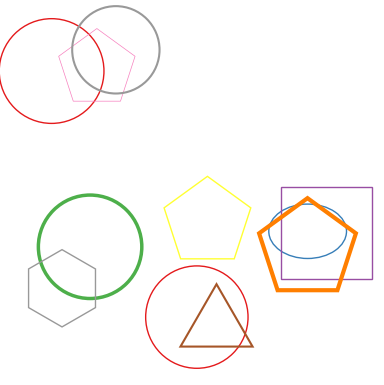[{"shape": "circle", "thickness": 1, "radius": 0.68, "center": [0.134, 0.815]}, {"shape": "circle", "thickness": 1, "radius": 0.66, "center": [0.511, 0.176]}, {"shape": "oval", "thickness": 1, "radius": 0.5, "center": [0.799, 0.399]}, {"shape": "circle", "thickness": 2.5, "radius": 0.67, "center": [0.234, 0.359]}, {"shape": "square", "thickness": 1, "radius": 0.6, "center": [0.848, 0.395]}, {"shape": "pentagon", "thickness": 3, "radius": 0.66, "center": [0.799, 0.353]}, {"shape": "pentagon", "thickness": 1, "radius": 0.59, "center": [0.539, 0.424]}, {"shape": "triangle", "thickness": 1.5, "radius": 0.54, "center": [0.562, 0.154]}, {"shape": "pentagon", "thickness": 0.5, "radius": 0.52, "center": [0.252, 0.822]}, {"shape": "hexagon", "thickness": 1, "radius": 0.5, "center": [0.161, 0.251]}, {"shape": "circle", "thickness": 1.5, "radius": 0.57, "center": [0.301, 0.871]}]